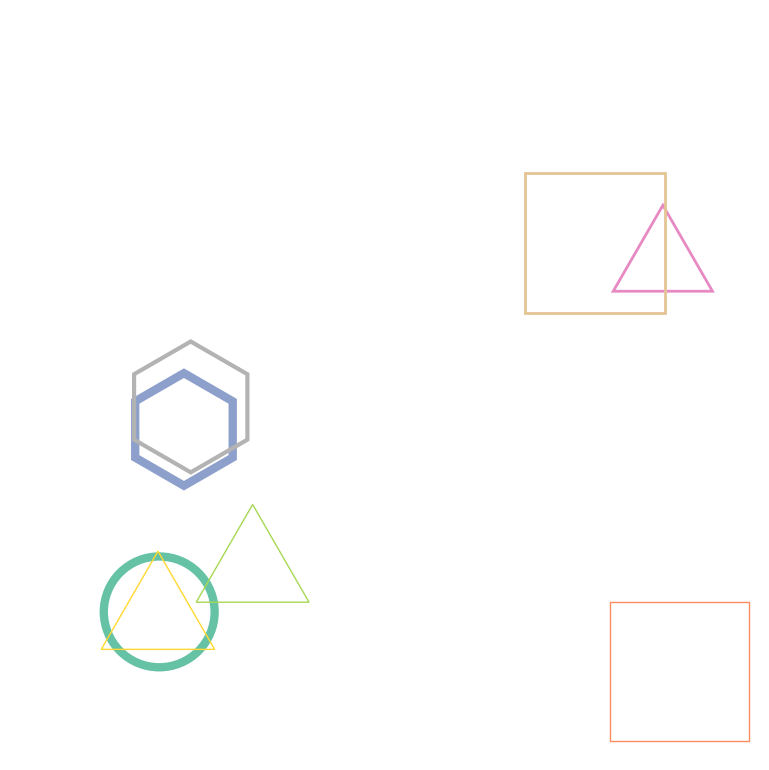[{"shape": "circle", "thickness": 3, "radius": 0.36, "center": [0.207, 0.205]}, {"shape": "square", "thickness": 0.5, "radius": 0.45, "center": [0.882, 0.127]}, {"shape": "hexagon", "thickness": 3, "radius": 0.37, "center": [0.239, 0.442]}, {"shape": "triangle", "thickness": 1, "radius": 0.37, "center": [0.861, 0.659]}, {"shape": "triangle", "thickness": 0.5, "radius": 0.42, "center": [0.328, 0.26]}, {"shape": "triangle", "thickness": 0.5, "radius": 0.42, "center": [0.205, 0.199]}, {"shape": "square", "thickness": 1, "radius": 0.46, "center": [0.773, 0.685]}, {"shape": "hexagon", "thickness": 1.5, "radius": 0.42, "center": [0.248, 0.472]}]